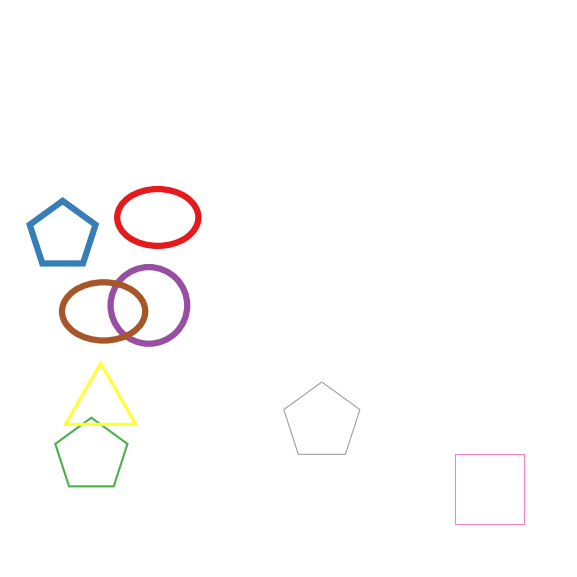[{"shape": "oval", "thickness": 3, "radius": 0.35, "center": [0.273, 0.623]}, {"shape": "pentagon", "thickness": 3, "radius": 0.3, "center": [0.108, 0.591]}, {"shape": "pentagon", "thickness": 1, "radius": 0.33, "center": [0.158, 0.21]}, {"shape": "circle", "thickness": 3, "radius": 0.33, "center": [0.258, 0.47]}, {"shape": "triangle", "thickness": 1.5, "radius": 0.35, "center": [0.174, 0.3]}, {"shape": "oval", "thickness": 3, "radius": 0.36, "center": [0.179, 0.46]}, {"shape": "square", "thickness": 0.5, "radius": 0.3, "center": [0.848, 0.152]}, {"shape": "pentagon", "thickness": 0.5, "radius": 0.35, "center": [0.557, 0.268]}]